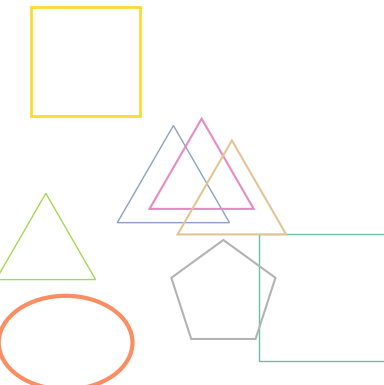[{"shape": "square", "thickness": 1, "radius": 0.82, "center": [0.838, 0.227]}, {"shape": "oval", "thickness": 3, "radius": 0.87, "center": [0.17, 0.11]}, {"shape": "triangle", "thickness": 1, "radius": 0.84, "center": [0.45, 0.506]}, {"shape": "triangle", "thickness": 1.5, "radius": 0.78, "center": [0.524, 0.536]}, {"shape": "triangle", "thickness": 1, "radius": 0.75, "center": [0.119, 0.348]}, {"shape": "square", "thickness": 2, "radius": 0.71, "center": [0.221, 0.84]}, {"shape": "triangle", "thickness": 1.5, "radius": 0.81, "center": [0.602, 0.473]}, {"shape": "pentagon", "thickness": 1.5, "radius": 0.71, "center": [0.58, 0.234]}]